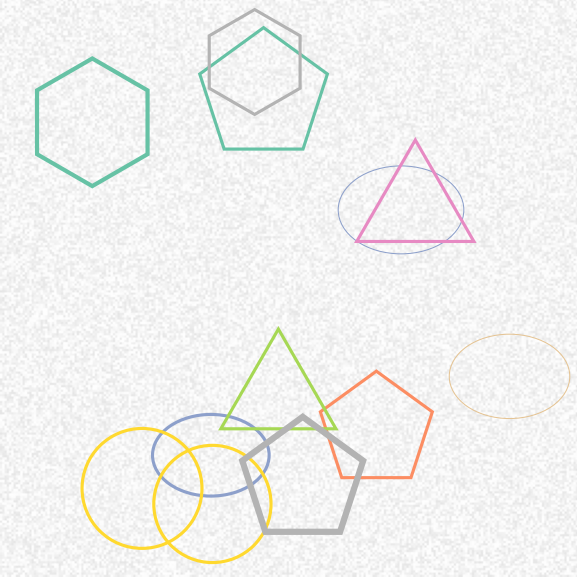[{"shape": "hexagon", "thickness": 2, "radius": 0.55, "center": [0.16, 0.787]}, {"shape": "pentagon", "thickness": 1.5, "radius": 0.58, "center": [0.456, 0.835]}, {"shape": "pentagon", "thickness": 1.5, "radius": 0.51, "center": [0.652, 0.254]}, {"shape": "oval", "thickness": 0.5, "radius": 0.54, "center": [0.694, 0.636]}, {"shape": "oval", "thickness": 1.5, "radius": 0.5, "center": [0.365, 0.211]}, {"shape": "triangle", "thickness": 1.5, "radius": 0.59, "center": [0.719, 0.64]}, {"shape": "triangle", "thickness": 1.5, "radius": 0.58, "center": [0.482, 0.314]}, {"shape": "circle", "thickness": 1.5, "radius": 0.51, "center": [0.368, 0.126]}, {"shape": "circle", "thickness": 1.5, "radius": 0.52, "center": [0.246, 0.153]}, {"shape": "oval", "thickness": 0.5, "radius": 0.52, "center": [0.882, 0.347]}, {"shape": "hexagon", "thickness": 1.5, "radius": 0.45, "center": [0.441, 0.892]}, {"shape": "pentagon", "thickness": 3, "radius": 0.55, "center": [0.524, 0.167]}]